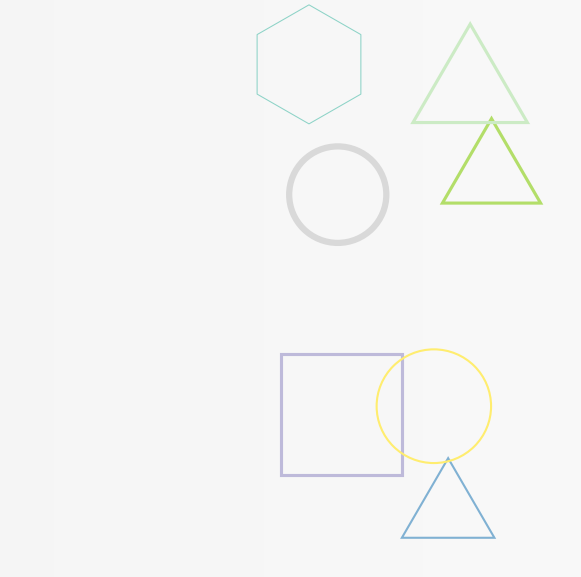[{"shape": "hexagon", "thickness": 0.5, "radius": 0.52, "center": [0.532, 0.888]}, {"shape": "square", "thickness": 1.5, "radius": 0.52, "center": [0.587, 0.282]}, {"shape": "triangle", "thickness": 1, "radius": 0.46, "center": [0.771, 0.114]}, {"shape": "triangle", "thickness": 1.5, "radius": 0.49, "center": [0.846, 0.696]}, {"shape": "circle", "thickness": 3, "radius": 0.42, "center": [0.581, 0.662]}, {"shape": "triangle", "thickness": 1.5, "radius": 0.57, "center": [0.809, 0.844]}, {"shape": "circle", "thickness": 1, "radius": 0.49, "center": [0.746, 0.296]}]